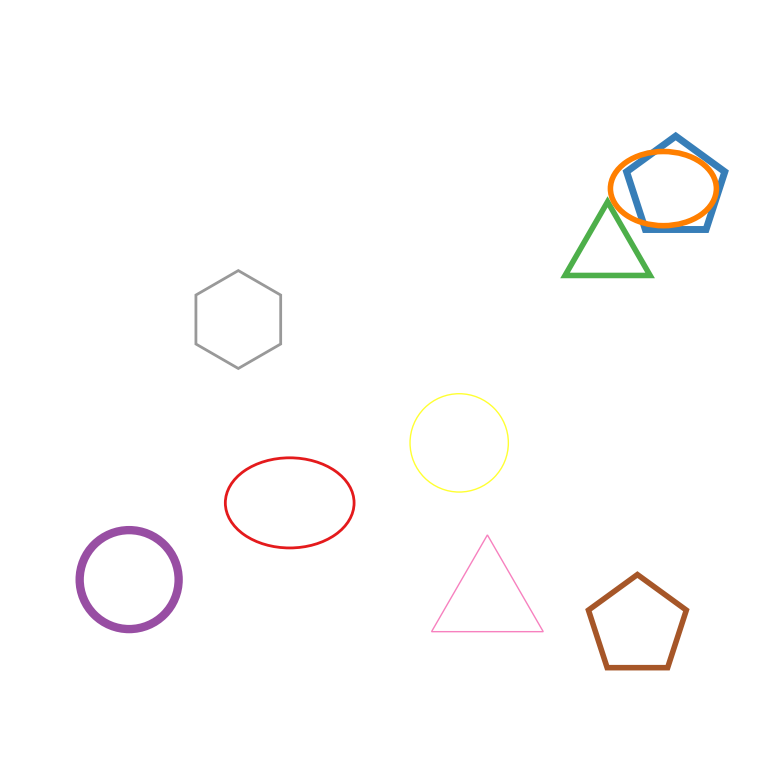[{"shape": "oval", "thickness": 1, "radius": 0.42, "center": [0.376, 0.347]}, {"shape": "pentagon", "thickness": 2.5, "radius": 0.34, "center": [0.878, 0.756]}, {"shape": "triangle", "thickness": 2, "radius": 0.32, "center": [0.789, 0.674]}, {"shape": "circle", "thickness": 3, "radius": 0.32, "center": [0.168, 0.247]}, {"shape": "oval", "thickness": 2, "radius": 0.34, "center": [0.862, 0.755]}, {"shape": "circle", "thickness": 0.5, "radius": 0.32, "center": [0.596, 0.425]}, {"shape": "pentagon", "thickness": 2, "radius": 0.33, "center": [0.828, 0.187]}, {"shape": "triangle", "thickness": 0.5, "radius": 0.42, "center": [0.633, 0.222]}, {"shape": "hexagon", "thickness": 1, "radius": 0.32, "center": [0.309, 0.585]}]